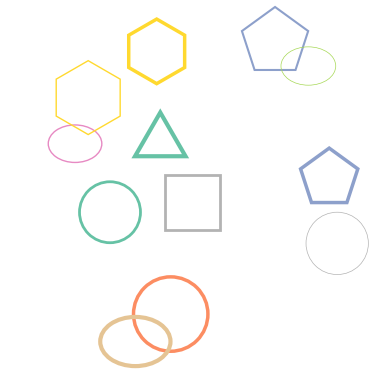[{"shape": "circle", "thickness": 2, "radius": 0.4, "center": [0.286, 0.449]}, {"shape": "triangle", "thickness": 3, "radius": 0.38, "center": [0.416, 0.632]}, {"shape": "circle", "thickness": 2.5, "radius": 0.48, "center": [0.443, 0.184]}, {"shape": "pentagon", "thickness": 1.5, "radius": 0.45, "center": [0.714, 0.891]}, {"shape": "pentagon", "thickness": 2.5, "radius": 0.39, "center": [0.855, 0.537]}, {"shape": "oval", "thickness": 1, "radius": 0.35, "center": [0.195, 0.627]}, {"shape": "oval", "thickness": 0.5, "radius": 0.36, "center": [0.801, 0.829]}, {"shape": "hexagon", "thickness": 2.5, "radius": 0.42, "center": [0.407, 0.867]}, {"shape": "hexagon", "thickness": 1, "radius": 0.48, "center": [0.229, 0.746]}, {"shape": "oval", "thickness": 3, "radius": 0.46, "center": [0.352, 0.113]}, {"shape": "square", "thickness": 2, "radius": 0.36, "center": [0.499, 0.473]}, {"shape": "circle", "thickness": 0.5, "radius": 0.4, "center": [0.876, 0.368]}]